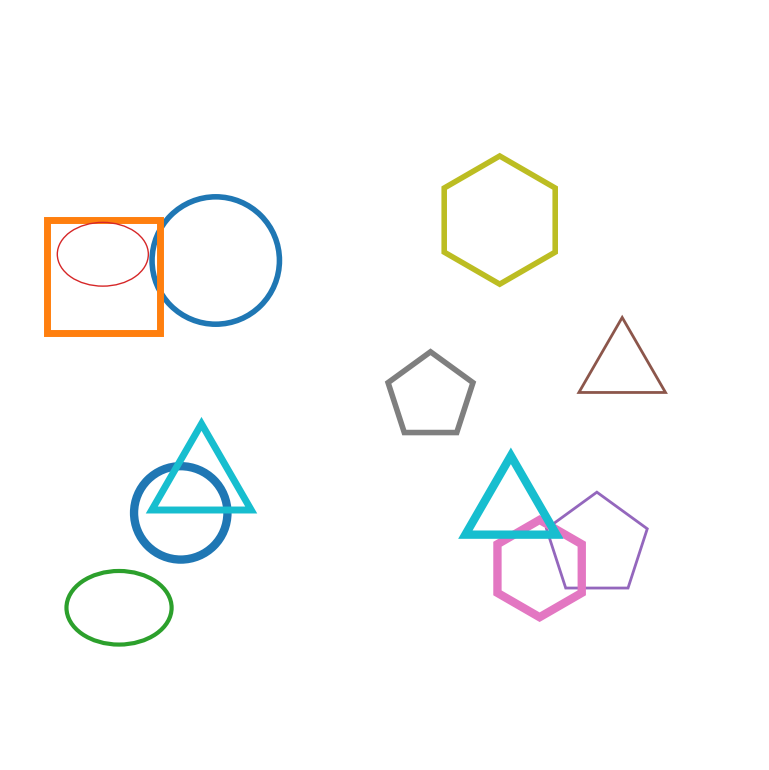[{"shape": "circle", "thickness": 3, "radius": 0.3, "center": [0.235, 0.334]}, {"shape": "circle", "thickness": 2, "radius": 0.41, "center": [0.28, 0.662]}, {"shape": "square", "thickness": 2.5, "radius": 0.37, "center": [0.135, 0.641]}, {"shape": "oval", "thickness": 1.5, "radius": 0.34, "center": [0.155, 0.211]}, {"shape": "oval", "thickness": 0.5, "radius": 0.3, "center": [0.134, 0.67]}, {"shape": "pentagon", "thickness": 1, "radius": 0.34, "center": [0.775, 0.292]}, {"shape": "triangle", "thickness": 1, "radius": 0.32, "center": [0.808, 0.523]}, {"shape": "hexagon", "thickness": 3, "radius": 0.32, "center": [0.701, 0.262]}, {"shape": "pentagon", "thickness": 2, "radius": 0.29, "center": [0.559, 0.485]}, {"shape": "hexagon", "thickness": 2, "radius": 0.42, "center": [0.649, 0.714]}, {"shape": "triangle", "thickness": 3, "radius": 0.34, "center": [0.663, 0.34]}, {"shape": "triangle", "thickness": 2.5, "radius": 0.37, "center": [0.262, 0.375]}]